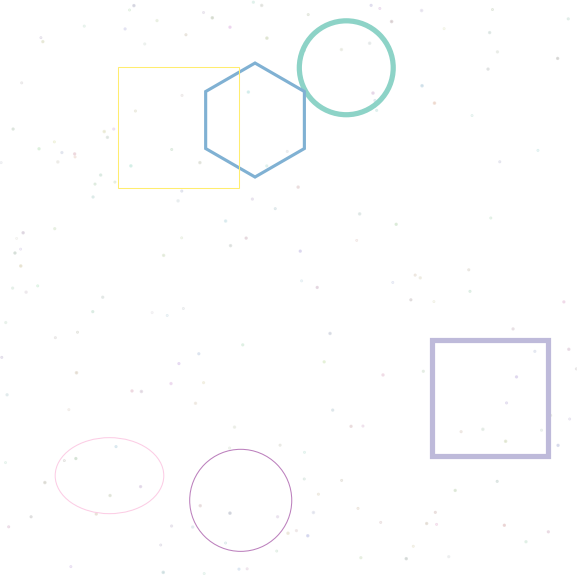[{"shape": "circle", "thickness": 2.5, "radius": 0.41, "center": [0.6, 0.882]}, {"shape": "square", "thickness": 2.5, "radius": 0.5, "center": [0.848, 0.31]}, {"shape": "hexagon", "thickness": 1.5, "radius": 0.49, "center": [0.442, 0.791]}, {"shape": "oval", "thickness": 0.5, "radius": 0.47, "center": [0.19, 0.175]}, {"shape": "circle", "thickness": 0.5, "radius": 0.44, "center": [0.417, 0.133]}, {"shape": "square", "thickness": 0.5, "radius": 0.52, "center": [0.309, 0.779]}]